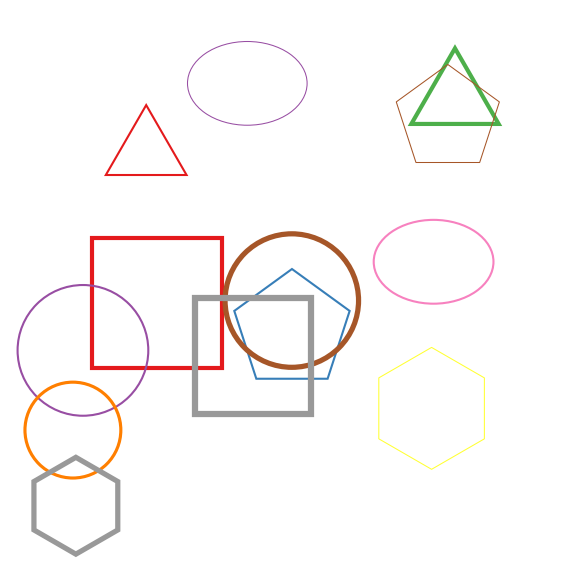[{"shape": "triangle", "thickness": 1, "radius": 0.4, "center": [0.253, 0.736]}, {"shape": "square", "thickness": 2, "radius": 0.56, "center": [0.273, 0.475]}, {"shape": "pentagon", "thickness": 1, "radius": 0.53, "center": [0.506, 0.428]}, {"shape": "triangle", "thickness": 2, "radius": 0.44, "center": [0.788, 0.828]}, {"shape": "oval", "thickness": 0.5, "radius": 0.52, "center": [0.428, 0.855]}, {"shape": "circle", "thickness": 1, "radius": 0.57, "center": [0.144, 0.392]}, {"shape": "circle", "thickness": 1.5, "radius": 0.41, "center": [0.126, 0.254]}, {"shape": "hexagon", "thickness": 0.5, "radius": 0.53, "center": [0.747, 0.292]}, {"shape": "circle", "thickness": 2.5, "radius": 0.58, "center": [0.505, 0.479]}, {"shape": "pentagon", "thickness": 0.5, "radius": 0.47, "center": [0.775, 0.794]}, {"shape": "oval", "thickness": 1, "radius": 0.52, "center": [0.751, 0.546]}, {"shape": "square", "thickness": 3, "radius": 0.5, "center": [0.438, 0.382]}, {"shape": "hexagon", "thickness": 2.5, "radius": 0.42, "center": [0.131, 0.123]}]